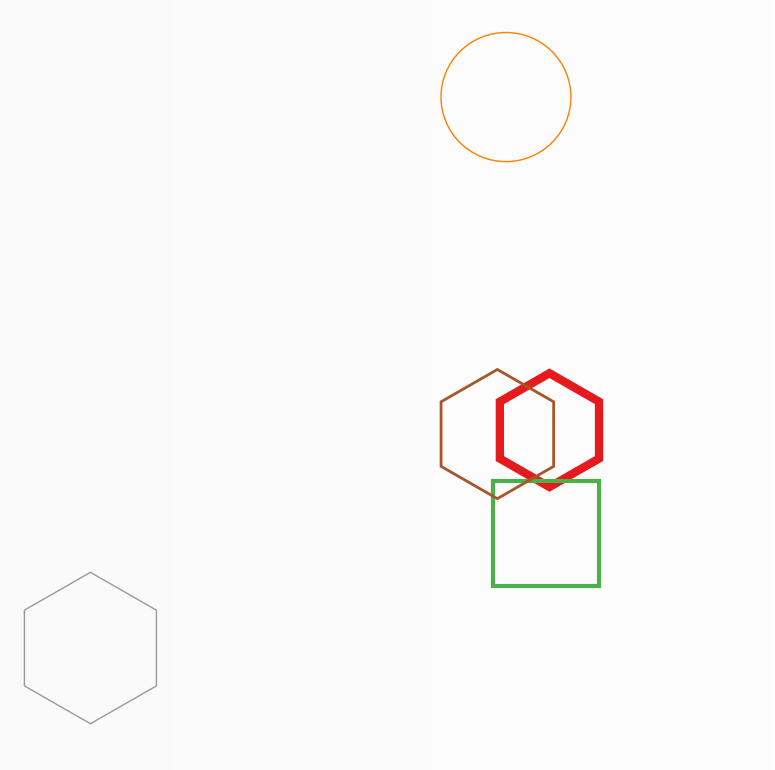[{"shape": "hexagon", "thickness": 3, "radius": 0.37, "center": [0.709, 0.441]}, {"shape": "square", "thickness": 1.5, "radius": 0.34, "center": [0.705, 0.307]}, {"shape": "circle", "thickness": 0.5, "radius": 0.42, "center": [0.653, 0.874]}, {"shape": "hexagon", "thickness": 1, "radius": 0.42, "center": [0.642, 0.436]}, {"shape": "hexagon", "thickness": 0.5, "radius": 0.49, "center": [0.117, 0.158]}]